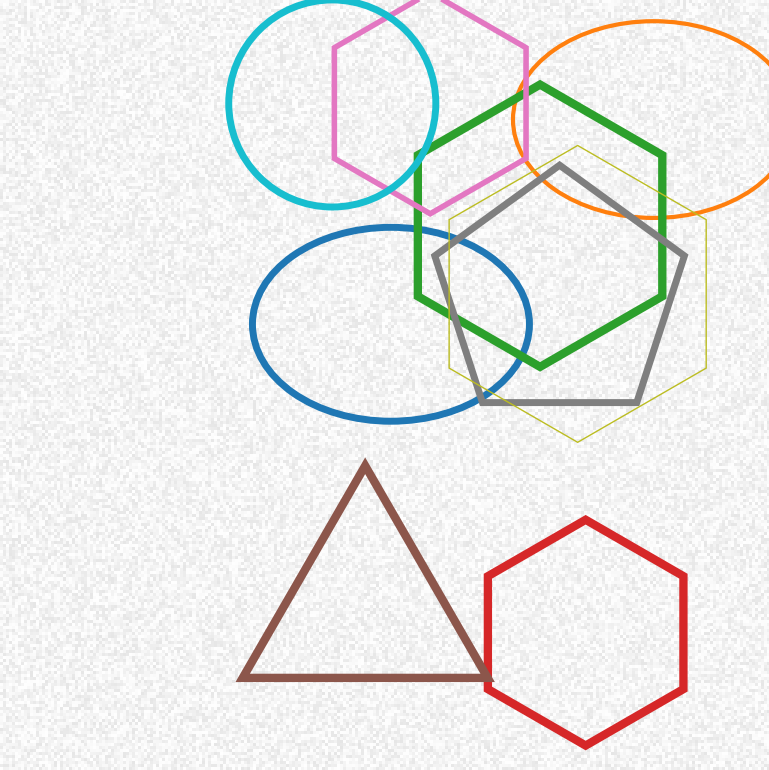[{"shape": "oval", "thickness": 2.5, "radius": 0.9, "center": [0.508, 0.579]}, {"shape": "oval", "thickness": 1.5, "radius": 0.91, "center": [0.849, 0.845]}, {"shape": "hexagon", "thickness": 3, "radius": 0.92, "center": [0.701, 0.707]}, {"shape": "hexagon", "thickness": 3, "radius": 0.73, "center": [0.761, 0.178]}, {"shape": "triangle", "thickness": 3, "radius": 0.92, "center": [0.474, 0.211]}, {"shape": "hexagon", "thickness": 2, "radius": 0.72, "center": [0.559, 0.866]}, {"shape": "pentagon", "thickness": 2.5, "radius": 0.85, "center": [0.727, 0.615]}, {"shape": "hexagon", "thickness": 0.5, "radius": 0.96, "center": [0.75, 0.618]}, {"shape": "circle", "thickness": 2.5, "radius": 0.67, "center": [0.432, 0.866]}]